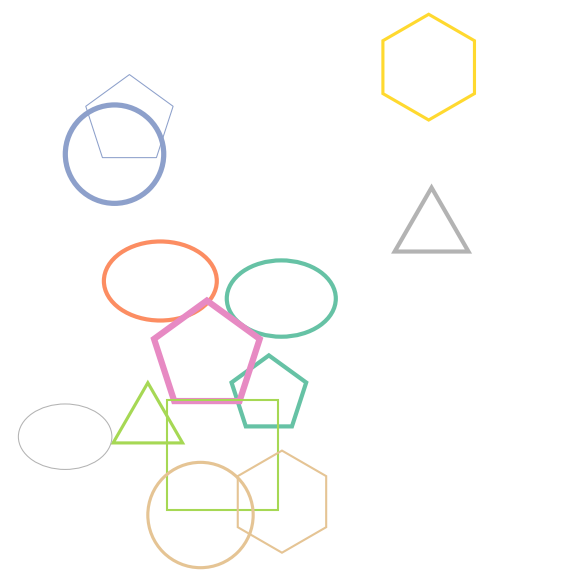[{"shape": "pentagon", "thickness": 2, "radius": 0.34, "center": [0.466, 0.316]}, {"shape": "oval", "thickness": 2, "radius": 0.47, "center": [0.487, 0.482]}, {"shape": "oval", "thickness": 2, "radius": 0.49, "center": [0.278, 0.513]}, {"shape": "circle", "thickness": 2.5, "radius": 0.43, "center": [0.198, 0.732]}, {"shape": "pentagon", "thickness": 0.5, "radius": 0.4, "center": [0.224, 0.791]}, {"shape": "pentagon", "thickness": 3, "radius": 0.48, "center": [0.358, 0.382]}, {"shape": "triangle", "thickness": 1.5, "radius": 0.35, "center": [0.256, 0.267]}, {"shape": "square", "thickness": 1, "radius": 0.48, "center": [0.385, 0.211]}, {"shape": "hexagon", "thickness": 1.5, "radius": 0.46, "center": [0.742, 0.883]}, {"shape": "circle", "thickness": 1.5, "radius": 0.46, "center": [0.347, 0.107]}, {"shape": "hexagon", "thickness": 1, "radius": 0.44, "center": [0.488, 0.13]}, {"shape": "oval", "thickness": 0.5, "radius": 0.4, "center": [0.113, 0.243]}, {"shape": "triangle", "thickness": 2, "radius": 0.37, "center": [0.747, 0.6]}]